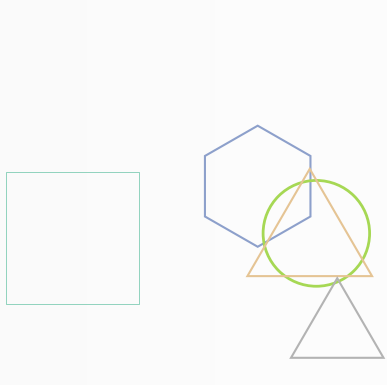[{"shape": "square", "thickness": 0.5, "radius": 0.86, "center": [0.187, 0.383]}, {"shape": "hexagon", "thickness": 1.5, "radius": 0.79, "center": [0.665, 0.516]}, {"shape": "circle", "thickness": 2, "radius": 0.69, "center": [0.816, 0.394]}, {"shape": "triangle", "thickness": 1.5, "radius": 0.93, "center": [0.799, 0.376]}, {"shape": "triangle", "thickness": 1.5, "radius": 0.69, "center": [0.87, 0.14]}]